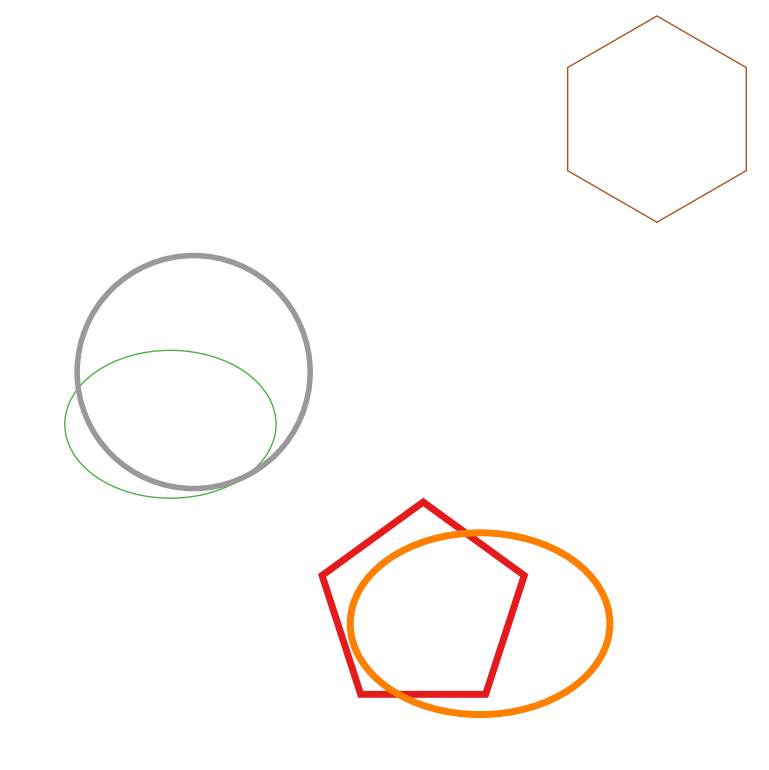[{"shape": "pentagon", "thickness": 2.5, "radius": 0.69, "center": [0.55, 0.21]}, {"shape": "oval", "thickness": 0.5, "radius": 0.69, "center": [0.221, 0.449]}, {"shape": "oval", "thickness": 2.5, "radius": 0.84, "center": [0.623, 0.19]}, {"shape": "hexagon", "thickness": 0.5, "radius": 0.67, "center": [0.853, 0.845]}, {"shape": "circle", "thickness": 2, "radius": 0.76, "center": [0.251, 0.517]}]